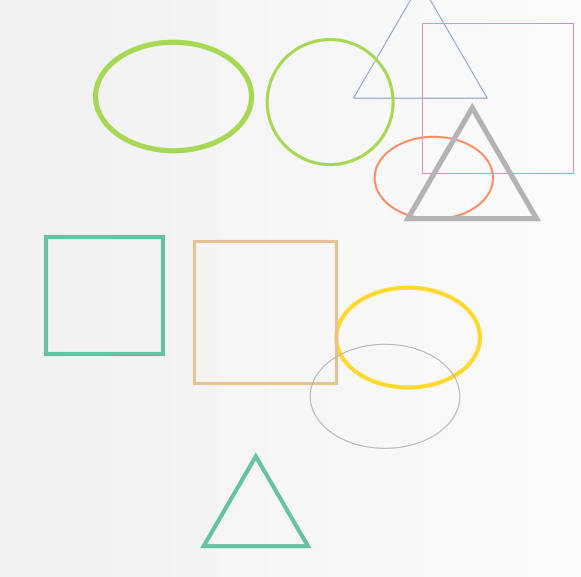[{"shape": "triangle", "thickness": 2, "radius": 0.52, "center": [0.44, 0.105]}, {"shape": "square", "thickness": 2, "radius": 0.5, "center": [0.18, 0.487]}, {"shape": "oval", "thickness": 1, "radius": 0.51, "center": [0.746, 0.691]}, {"shape": "triangle", "thickness": 0.5, "radius": 0.66, "center": [0.723, 0.896]}, {"shape": "square", "thickness": 0.5, "radius": 0.65, "center": [0.856, 0.83]}, {"shape": "oval", "thickness": 2.5, "radius": 0.67, "center": [0.299, 0.832]}, {"shape": "circle", "thickness": 1.5, "radius": 0.54, "center": [0.568, 0.822]}, {"shape": "oval", "thickness": 2, "radius": 0.62, "center": [0.702, 0.415]}, {"shape": "square", "thickness": 1.5, "radius": 0.61, "center": [0.456, 0.459]}, {"shape": "triangle", "thickness": 2.5, "radius": 0.64, "center": [0.812, 0.684]}, {"shape": "oval", "thickness": 0.5, "radius": 0.64, "center": [0.662, 0.313]}]